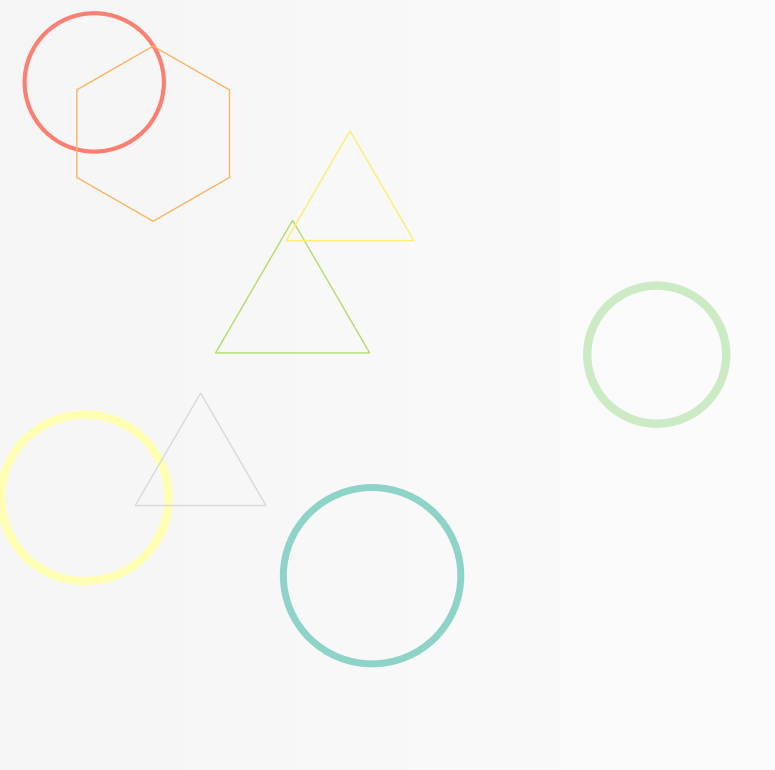[{"shape": "circle", "thickness": 2.5, "radius": 0.57, "center": [0.48, 0.252]}, {"shape": "circle", "thickness": 3, "radius": 0.54, "center": [0.109, 0.354]}, {"shape": "circle", "thickness": 1.5, "radius": 0.45, "center": [0.122, 0.893]}, {"shape": "hexagon", "thickness": 0.5, "radius": 0.57, "center": [0.198, 0.826]}, {"shape": "triangle", "thickness": 0.5, "radius": 0.57, "center": [0.378, 0.599]}, {"shape": "triangle", "thickness": 0.5, "radius": 0.49, "center": [0.259, 0.392]}, {"shape": "circle", "thickness": 3, "radius": 0.45, "center": [0.847, 0.539]}, {"shape": "triangle", "thickness": 0.5, "radius": 0.48, "center": [0.452, 0.735]}]